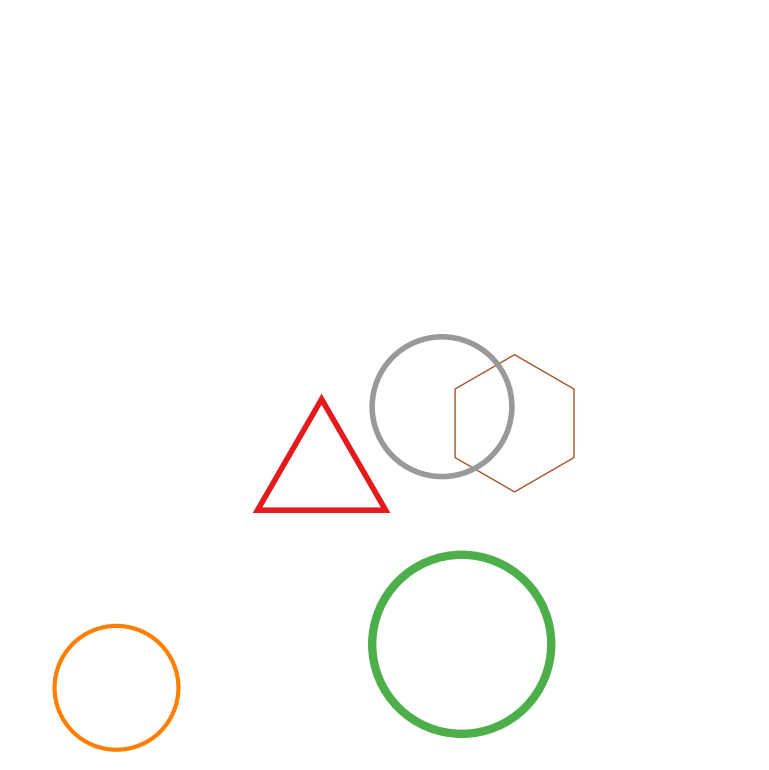[{"shape": "triangle", "thickness": 2, "radius": 0.48, "center": [0.418, 0.385]}, {"shape": "circle", "thickness": 3, "radius": 0.58, "center": [0.6, 0.163]}, {"shape": "circle", "thickness": 1.5, "radius": 0.4, "center": [0.151, 0.107]}, {"shape": "hexagon", "thickness": 0.5, "radius": 0.45, "center": [0.668, 0.45]}, {"shape": "circle", "thickness": 2, "radius": 0.45, "center": [0.574, 0.472]}]